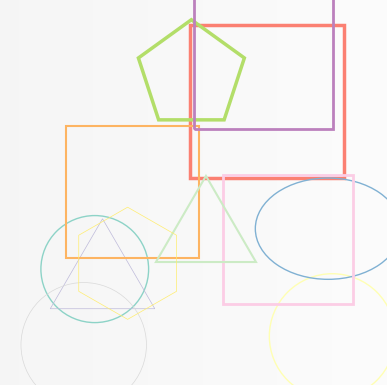[{"shape": "circle", "thickness": 1, "radius": 0.69, "center": [0.245, 0.301]}, {"shape": "circle", "thickness": 1, "radius": 0.81, "center": [0.857, 0.127]}, {"shape": "triangle", "thickness": 0.5, "radius": 0.78, "center": [0.265, 0.276]}, {"shape": "square", "thickness": 2.5, "radius": 0.99, "center": [0.69, 0.737]}, {"shape": "oval", "thickness": 1, "radius": 0.94, "center": [0.847, 0.406]}, {"shape": "square", "thickness": 1.5, "radius": 0.86, "center": [0.341, 0.501]}, {"shape": "pentagon", "thickness": 2.5, "radius": 0.72, "center": [0.494, 0.805]}, {"shape": "square", "thickness": 2, "radius": 0.84, "center": [0.743, 0.378]}, {"shape": "circle", "thickness": 0.5, "radius": 0.81, "center": [0.216, 0.104]}, {"shape": "square", "thickness": 2, "radius": 0.9, "center": [0.679, 0.844]}, {"shape": "triangle", "thickness": 1.5, "radius": 0.75, "center": [0.531, 0.394]}, {"shape": "hexagon", "thickness": 0.5, "radius": 0.73, "center": [0.329, 0.316]}]